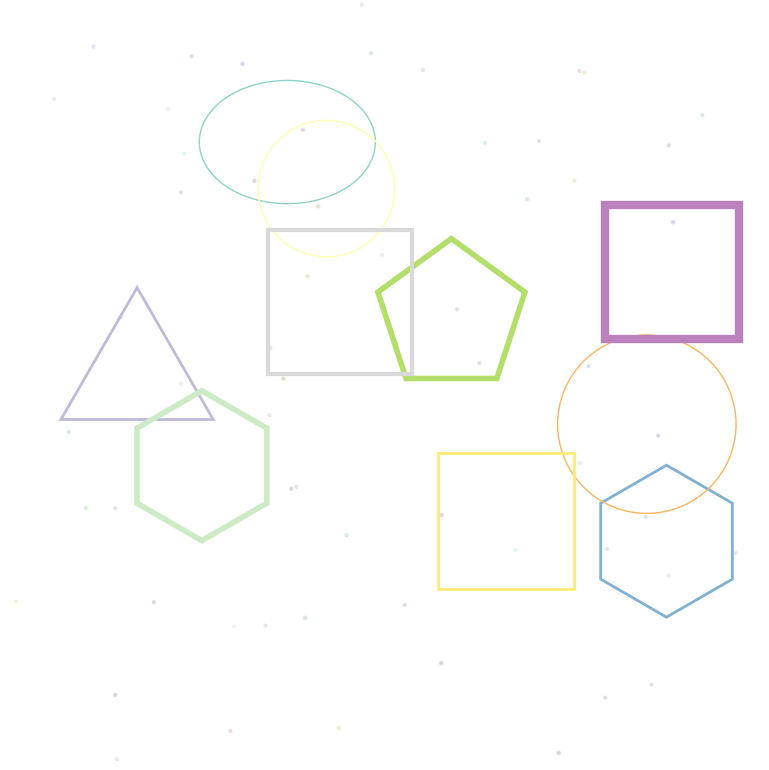[{"shape": "oval", "thickness": 0.5, "radius": 0.57, "center": [0.373, 0.816]}, {"shape": "circle", "thickness": 0.5, "radius": 0.44, "center": [0.424, 0.755]}, {"shape": "triangle", "thickness": 1, "radius": 0.57, "center": [0.178, 0.512]}, {"shape": "hexagon", "thickness": 1, "radius": 0.49, "center": [0.866, 0.297]}, {"shape": "circle", "thickness": 0.5, "radius": 0.58, "center": [0.84, 0.449]}, {"shape": "pentagon", "thickness": 2, "radius": 0.5, "center": [0.586, 0.59]}, {"shape": "square", "thickness": 1.5, "radius": 0.47, "center": [0.442, 0.607]}, {"shape": "square", "thickness": 3, "radius": 0.43, "center": [0.873, 0.647]}, {"shape": "hexagon", "thickness": 2, "radius": 0.49, "center": [0.262, 0.395]}, {"shape": "square", "thickness": 1, "radius": 0.44, "center": [0.657, 0.323]}]